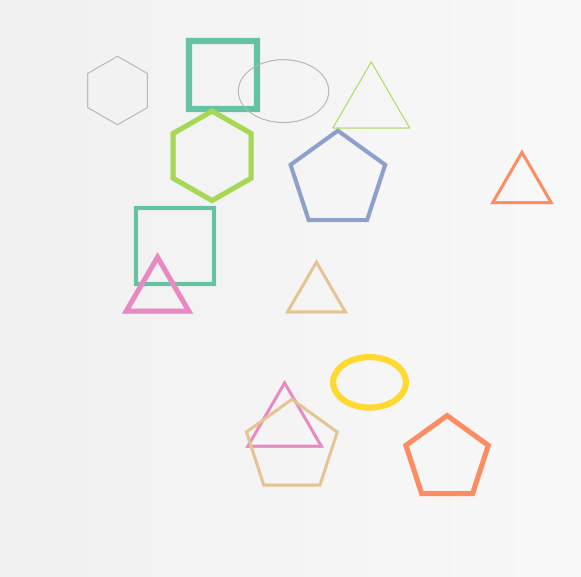[{"shape": "square", "thickness": 2, "radius": 0.33, "center": [0.301, 0.573]}, {"shape": "square", "thickness": 3, "radius": 0.29, "center": [0.383, 0.869]}, {"shape": "pentagon", "thickness": 2.5, "radius": 0.37, "center": [0.769, 0.205]}, {"shape": "triangle", "thickness": 1.5, "radius": 0.29, "center": [0.898, 0.677]}, {"shape": "pentagon", "thickness": 2, "radius": 0.43, "center": [0.581, 0.687]}, {"shape": "triangle", "thickness": 1.5, "radius": 0.37, "center": [0.49, 0.263]}, {"shape": "triangle", "thickness": 2.5, "radius": 0.31, "center": [0.271, 0.491]}, {"shape": "hexagon", "thickness": 2.5, "radius": 0.39, "center": [0.365, 0.729]}, {"shape": "triangle", "thickness": 0.5, "radius": 0.38, "center": [0.639, 0.816]}, {"shape": "oval", "thickness": 3, "radius": 0.31, "center": [0.636, 0.337]}, {"shape": "triangle", "thickness": 1.5, "radius": 0.29, "center": [0.544, 0.488]}, {"shape": "pentagon", "thickness": 1.5, "radius": 0.41, "center": [0.502, 0.226]}, {"shape": "hexagon", "thickness": 0.5, "radius": 0.3, "center": [0.202, 0.842]}, {"shape": "oval", "thickness": 0.5, "radius": 0.39, "center": [0.488, 0.841]}]